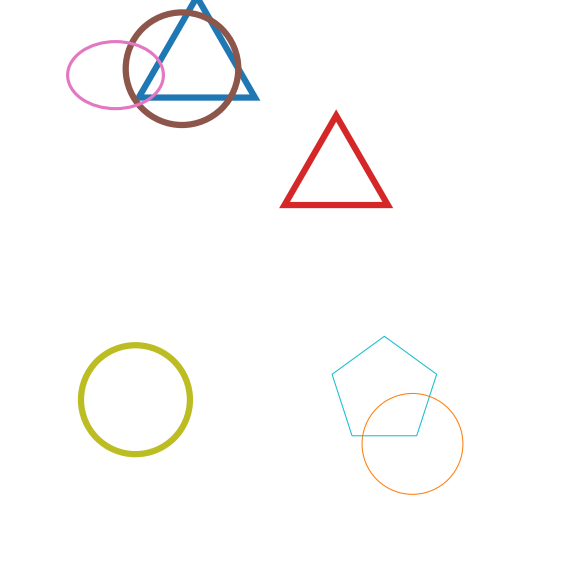[{"shape": "triangle", "thickness": 3, "radius": 0.58, "center": [0.341, 0.888]}, {"shape": "circle", "thickness": 0.5, "radius": 0.44, "center": [0.714, 0.23]}, {"shape": "triangle", "thickness": 3, "radius": 0.52, "center": [0.582, 0.696]}, {"shape": "circle", "thickness": 3, "radius": 0.49, "center": [0.315, 0.88]}, {"shape": "oval", "thickness": 1.5, "radius": 0.41, "center": [0.2, 0.869]}, {"shape": "circle", "thickness": 3, "radius": 0.47, "center": [0.235, 0.307]}, {"shape": "pentagon", "thickness": 0.5, "radius": 0.48, "center": [0.666, 0.322]}]